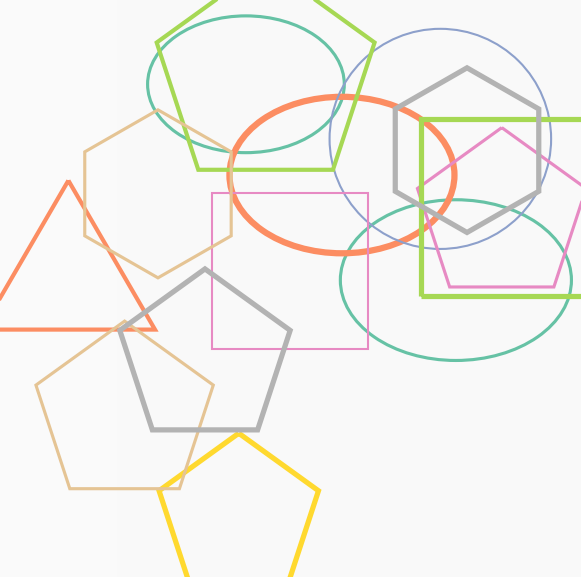[{"shape": "oval", "thickness": 1.5, "radius": 0.85, "center": [0.423, 0.853]}, {"shape": "oval", "thickness": 1.5, "radius": 0.99, "center": [0.784, 0.514]}, {"shape": "oval", "thickness": 3, "radius": 0.97, "center": [0.588, 0.696]}, {"shape": "triangle", "thickness": 2, "radius": 0.86, "center": [0.118, 0.514]}, {"shape": "circle", "thickness": 1, "radius": 0.95, "center": [0.758, 0.759]}, {"shape": "square", "thickness": 1, "radius": 0.67, "center": [0.499, 0.53]}, {"shape": "pentagon", "thickness": 1.5, "radius": 0.76, "center": [0.863, 0.626]}, {"shape": "square", "thickness": 2.5, "radius": 0.77, "center": [0.878, 0.64]}, {"shape": "pentagon", "thickness": 2, "radius": 0.99, "center": [0.457, 0.865]}, {"shape": "pentagon", "thickness": 2.5, "radius": 0.72, "center": [0.411, 0.105]}, {"shape": "hexagon", "thickness": 1.5, "radius": 0.73, "center": [0.272, 0.663]}, {"shape": "pentagon", "thickness": 1.5, "radius": 0.8, "center": [0.214, 0.283]}, {"shape": "hexagon", "thickness": 2.5, "radius": 0.71, "center": [0.803, 0.739]}, {"shape": "pentagon", "thickness": 2.5, "radius": 0.77, "center": [0.353, 0.379]}]